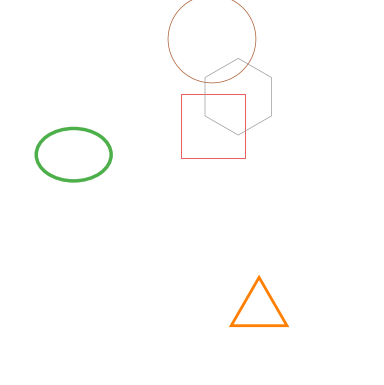[{"shape": "square", "thickness": 0.5, "radius": 0.42, "center": [0.554, 0.672]}, {"shape": "oval", "thickness": 2.5, "radius": 0.49, "center": [0.191, 0.598]}, {"shape": "triangle", "thickness": 2, "radius": 0.42, "center": [0.673, 0.196]}, {"shape": "circle", "thickness": 0.5, "radius": 0.57, "center": [0.551, 0.899]}, {"shape": "hexagon", "thickness": 0.5, "radius": 0.5, "center": [0.619, 0.749]}]